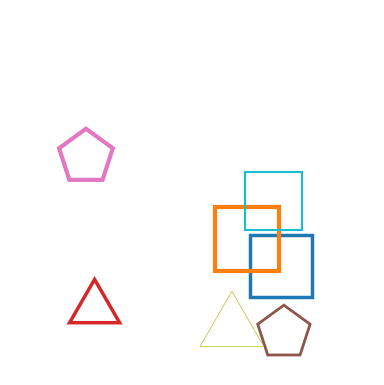[{"shape": "square", "thickness": 2.5, "radius": 0.4, "center": [0.729, 0.308]}, {"shape": "square", "thickness": 3, "radius": 0.42, "center": [0.641, 0.379]}, {"shape": "triangle", "thickness": 2.5, "radius": 0.38, "center": [0.246, 0.199]}, {"shape": "pentagon", "thickness": 2, "radius": 0.36, "center": [0.737, 0.136]}, {"shape": "pentagon", "thickness": 3, "radius": 0.37, "center": [0.223, 0.592]}, {"shape": "triangle", "thickness": 0.5, "radius": 0.48, "center": [0.602, 0.148]}, {"shape": "square", "thickness": 1.5, "radius": 0.37, "center": [0.711, 0.478]}]